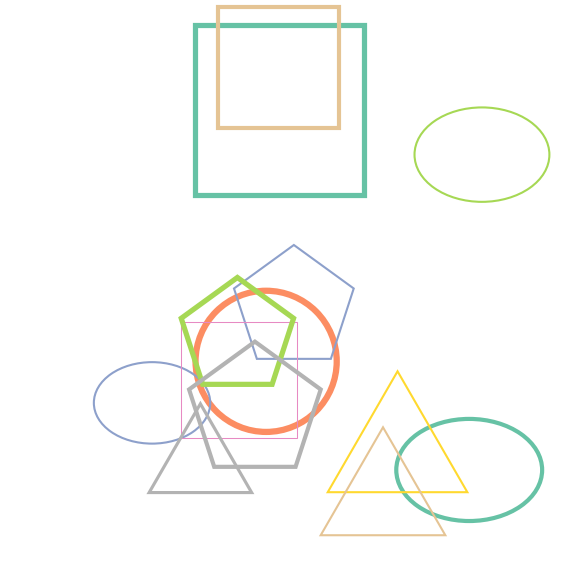[{"shape": "oval", "thickness": 2, "radius": 0.63, "center": [0.812, 0.185]}, {"shape": "square", "thickness": 2.5, "radius": 0.73, "center": [0.484, 0.809]}, {"shape": "circle", "thickness": 3, "radius": 0.61, "center": [0.461, 0.373]}, {"shape": "oval", "thickness": 1, "radius": 0.5, "center": [0.263, 0.302]}, {"shape": "pentagon", "thickness": 1, "radius": 0.54, "center": [0.509, 0.466]}, {"shape": "square", "thickness": 0.5, "radius": 0.5, "center": [0.413, 0.341]}, {"shape": "pentagon", "thickness": 2.5, "radius": 0.51, "center": [0.411, 0.416]}, {"shape": "oval", "thickness": 1, "radius": 0.58, "center": [0.835, 0.731]}, {"shape": "triangle", "thickness": 1, "radius": 0.7, "center": [0.688, 0.217]}, {"shape": "triangle", "thickness": 1, "radius": 0.62, "center": [0.663, 0.135]}, {"shape": "square", "thickness": 2, "radius": 0.52, "center": [0.482, 0.882]}, {"shape": "pentagon", "thickness": 2, "radius": 0.6, "center": [0.441, 0.288]}, {"shape": "triangle", "thickness": 1.5, "radius": 0.51, "center": [0.347, 0.197]}]